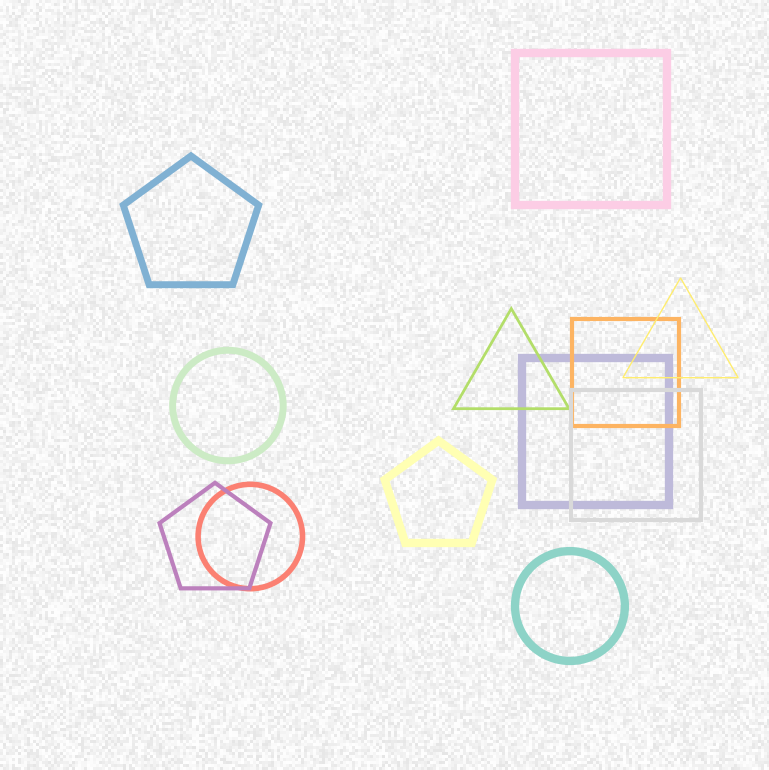[{"shape": "circle", "thickness": 3, "radius": 0.36, "center": [0.74, 0.213]}, {"shape": "pentagon", "thickness": 3, "radius": 0.37, "center": [0.57, 0.354]}, {"shape": "square", "thickness": 3, "radius": 0.48, "center": [0.773, 0.44]}, {"shape": "circle", "thickness": 2, "radius": 0.34, "center": [0.325, 0.303]}, {"shape": "pentagon", "thickness": 2.5, "radius": 0.46, "center": [0.248, 0.705]}, {"shape": "square", "thickness": 1.5, "radius": 0.35, "center": [0.813, 0.516]}, {"shape": "triangle", "thickness": 1, "radius": 0.43, "center": [0.664, 0.513]}, {"shape": "square", "thickness": 3, "radius": 0.49, "center": [0.767, 0.832]}, {"shape": "square", "thickness": 1.5, "radius": 0.42, "center": [0.825, 0.409]}, {"shape": "pentagon", "thickness": 1.5, "radius": 0.38, "center": [0.279, 0.297]}, {"shape": "circle", "thickness": 2.5, "radius": 0.36, "center": [0.296, 0.473]}, {"shape": "triangle", "thickness": 0.5, "radius": 0.43, "center": [0.884, 0.553]}]